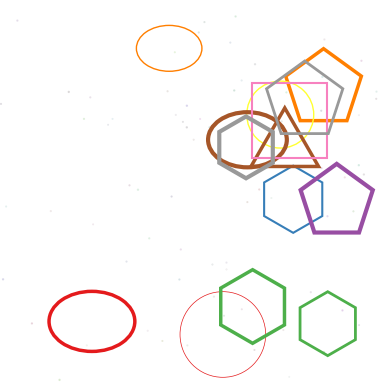[{"shape": "circle", "thickness": 0.5, "radius": 0.56, "center": [0.579, 0.131]}, {"shape": "oval", "thickness": 2.5, "radius": 0.56, "center": [0.239, 0.165]}, {"shape": "hexagon", "thickness": 1.5, "radius": 0.44, "center": [0.762, 0.482]}, {"shape": "hexagon", "thickness": 2, "radius": 0.42, "center": [0.851, 0.159]}, {"shape": "hexagon", "thickness": 2.5, "radius": 0.48, "center": [0.656, 0.204]}, {"shape": "pentagon", "thickness": 3, "radius": 0.49, "center": [0.875, 0.476]}, {"shape": "oval", "thickness": 1, "radius": 0.43, "center": [0.439, 0.874]}, {"shape": "pentagon", "thickness": 2.5, "radius": 0.52, "center": [0.84, 0.77]}, {"shape": "circle", "thickness": 1, "radius": 0.43, "center": [0.728, 0.702]}, {"shape": "oval", "thickness": 3, "radius": 0.51, "center": [0.643, 0.637]}, {"shape": "triangle", "thickness": 2.5, "radius": 0.51, "center": [0.74, 0.618]}, {"shape": "square", "thickness": 1.5, "radius": 0.49, "center": [0.751, 0.687]}, {"shape": "hexagon", "thickness": 3, "radius": 0.4, "center": [0.639, 0.617]}, {"shape": "pentagon", "thickness": 2, "radius": 0.52, "center": [0.791, 0.737]}]